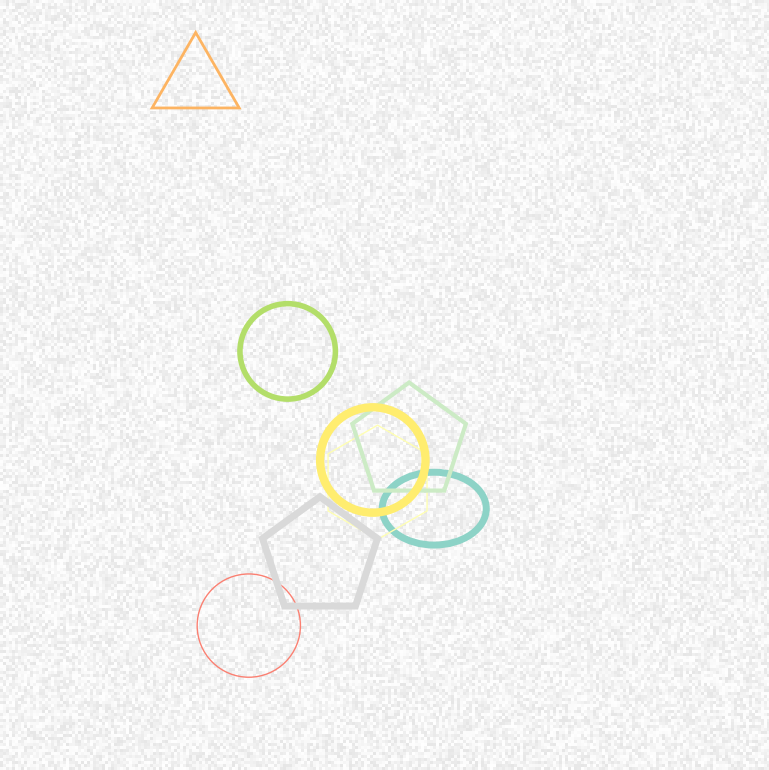[{"shape": "oval", "thickness": 2.5, "radius": 0.34, "center": [0.564, 0.339]}, {"shape": "hexagon", "thickness": 0.5, "radius": 0.37, "center": [0.49, 0.374]}, {"shape": "circle", "thickness": 0.5, "radius": 0.34, "center": [0.323, 0.188]}, {"shape": "triangle", "thickness": 1, "radius": 0.33, "center": [0.254, 0.892]}, {"shape": "circle", "thickness": 2, "radius": 0.31, "center": [0.374, 0.544]}, {"shape": "pentagon", "thickness": 2.5, "radius": 0.39, "center": [0.416, 0.276]}, {"shape": "pentagon", "thickness": 1.5, "radius": 0.39, "center": [0.531, 0.426]}, {"shape": "circle", "thickness": 3, "radius": 0.34, "center": [0.484, 0.403]}]